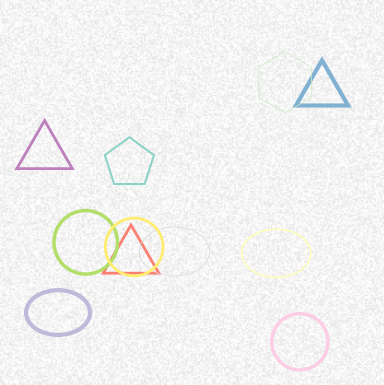[{"shape": "pentagon", "thickness": 1.5, "radius": 0.34, "center": [0.336, 0.576]}, {"shape": "oval", "thickness": 1, "radius": 0.45, "center": [0.717, 0.342]}, {"shape": "oval", "thickness": 3, "radius": 0.42, "center": [0.151, 0.188]}, {"shape": "triangle", "thickness": 2, "radius": 0.42, "center": [0.34, 0.332]}, {"shape": "triangle", "thickness": 3, "radius": 0.39, "center": [0.836, 0.765]}, {"shape": "circle", "thickness": 2.5, "radius": 0.41, "center": [0.223, 0.371]}, {"shape": "circle", "thickness": 2.5, "radius": 0.37, "center": [0.779, 0.112]}, {"shape": "oval", "thickness": 0.5, "radius": 0.46, "center": [0.453, 0.347]}, {"shape": "triangle", "thickness": 2, "radius": 0.42, "center": [0.116, 0.604]}, {"shape": "hexagon", "thickness": 0.5, "radius": 0.4, "center": [0.741, 0.786]}, {"shape": "circle", "thickness": 2, "radius": 0.38, "center": [0.348, 0.359]}]